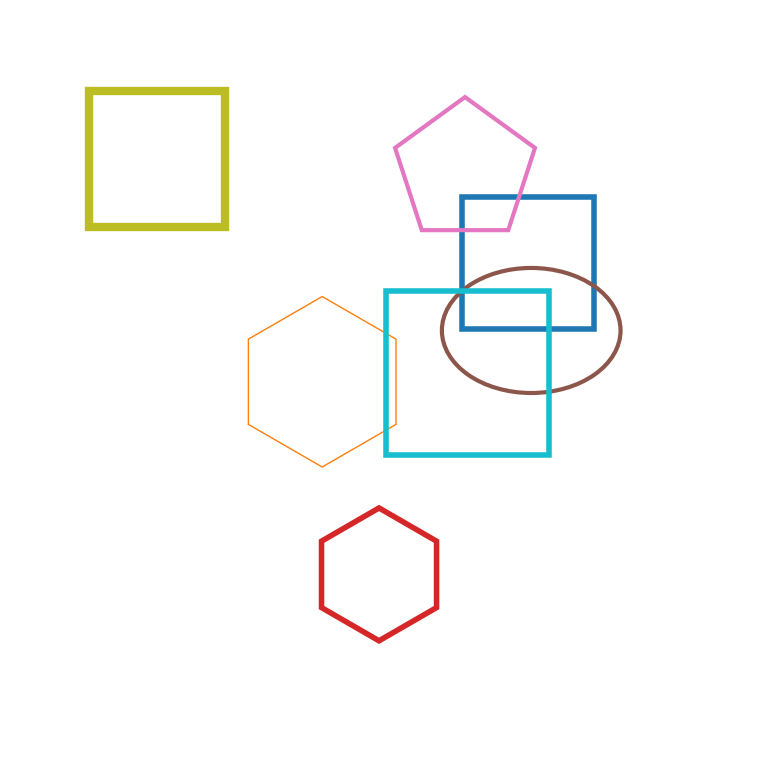[{"shape": "square", "thickness": 2, "radius": 0.43, "center": [0.685, 0.658]}, {"shape": "hexagon", "thickness": 0.5, "radius": 0.55, "center": [0.418, 0.504]}, {"shape": "hexagon", "thickness": 2, "radius": 0.43, "center": [0.492, 0.254]}, {"shape": "oval", "thickness": 1.5, "radius": 0.58, "center": [0.69, 0.571]}, {"shape": "pentagon", "thickness": 1.5, "radius": 0.48, "center": [0.604, 0.778]}, {"shape": "square", "thickness": 3, "radius": 0.44, "center": [0.204, 0.793]}, {"shape": "square", "thickness": 2, "radius": 0.53, "center": [0.607, 0.516]}]